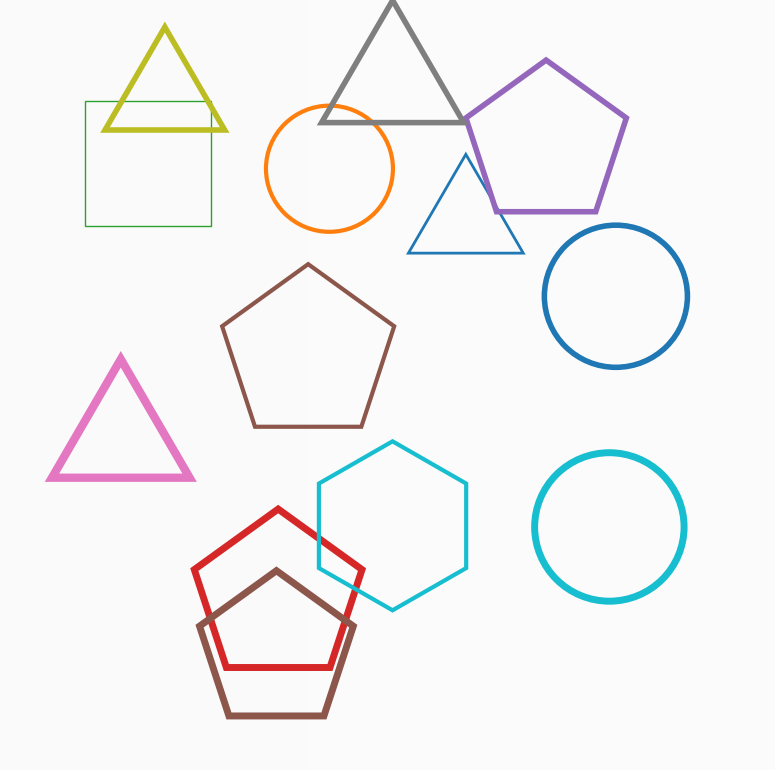[{"shape": "circle", "thickness": 2, "radius": 0.46, "center": [0.795, 0.615]}, {"shape": "triangle", "thickness": 1, "radius": 0.43, "center": [0.601, 0.714]}, {"shape": "circle", "thickness": 1.5, "radius": 0.41, "center": [0.425, 0.781]}, {"shape": "square", "thickness": 0.5, "radius": 0.41, "center": [0.191, 0.788]}, {"shape": "pentagon", "thickness": 2.5, "radius": 0.57, "center": [0.359, 0.225]}, {"shape": "pentagon", "thickness": 2, "radius": 0.54, "center": [0.705, 0.813]}, {"shape": "pentagon", "thickness": 2.5, "radius": 0.52, "center": [0.357, 0.155]}, {"shape": "pentagon", "thickness": 1.5, "radius": 0.58, "center": [0.398, 0.54]}, {"shape": "triangle", "thickness": 3, "radius": 0.51, "center": [0.156, 0.431]}, {"shape": "triangle", "thickness": 2, "radius": 0.53, "center": [0.507, 0.894]}, {"shape": "triangle", "thickness": 2, "radius": 0.45, "center": [0.213, 0.876]}, {"shape": "circle", "thickness": 2.5, "radius": 0.48, "center": [0.786, 0.316]}, {"shape": "hexagon", "thickness": 1.5, "radius": 0.55, "center": [0.507, 0.317]}]